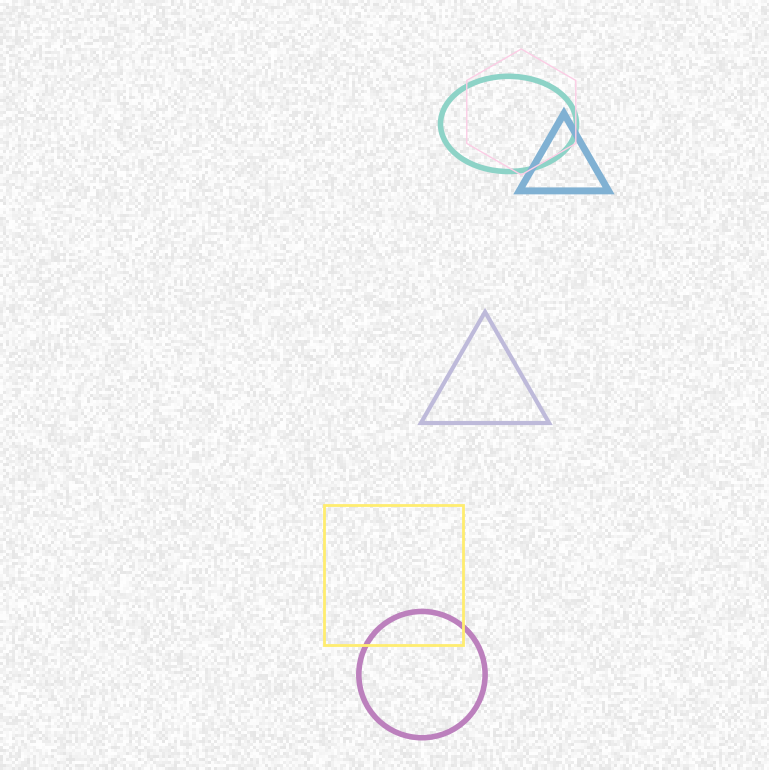[{"shape": "oval", "thickness": 2, "radius": 0.44, "center": [0.66, 0.839]}, {"shape": "triangle", "thickness": 1.5, "radius": 0.48, "center": [0.63, 0.499]}, {"shape": "triangle", "thickness": 2.5, "radius": 0.33, "center": [0.732, 0.786]}, {"shape": "hexagon", "thickness": 0.5, "radius": 0.41, "center": [0.677, 0.855]}, {"shape": "circle", "thickness": 2, "radius": 0.41, "center": [0.548, 0.124]}, {"shape": "square", "thickness": 1, "radius": 0.45, "center": [0.511, 0.253]}]